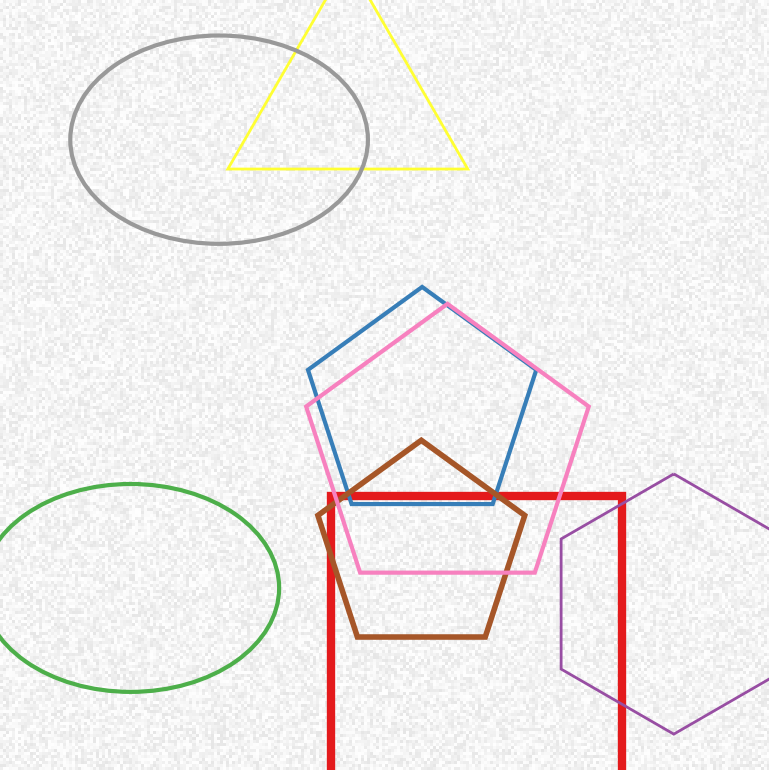[{"shape": "square", "thickness": 3, "radius": 0.94, "center": [0.619, 0.167]}, {"shape": "pentagon", "thickness": 1.5, "radius": 0.78, "center": [0.548, 0.471]}, {"shape": "oval", "thickness": 1.5, "radius": 0.96, "center": [0.17, 0.236]}, {"shape": "hexagon", "thickness": 1, "radius": 0.84, "center": [0.875, 0.216]}, {"shape": "triangle", "thickness": 1, "radius": 0.9, "center": [0.452, 0.87]}, {"shape": "pentagon", "thickness": 2, "radius": 0.71, "center": [0.547, 0.287]}, {"shape": "pentagon", "thickness": 1.5, "radius": 0.96, "center": [0.581, 0.412]}, {"shape": "oval", "thickness": 1.5, "radius": 0.97, "center": [0.285, 0.819]}]